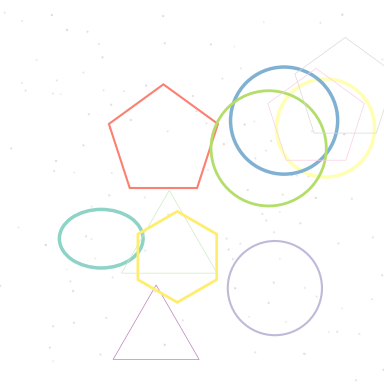[{"shape": "oval", "thickness": 2.5, "radius": 0.54, "center": [0.263, 0.38]}, {"shape": "circle", "thickness": 2.5, "radius": 0.64, "center": [0.845, 0.668]}, {"shape": "circle", "thickness": 1.5, "radius": 0.61, "center": [0.714, 0.252]}, {"shape": "pentagon", "thickness": 1.5, "radius": 0.74, "center": [0.424, 0.632]}, {"shape": "circle", "thickness": 2.5, "radius": 0.7, "center": [0.738, 0.687]}, {"shape": "circle", "thickness": 2, "radius": 0.75, "center": [0.698, 0.615]}, {"shape": "pentagon", "thickness": 0.5, "radius": 0.66, "center": [0.821, 0.69]}, {"shape": "pentagon", "thickness": 0.5, "radius": 0.69, "center": [0.897, 0.765]}, {"shape": "triangle", "thickness": 0.5, "radius": 0.65, "center": [0.406, 0.131]}, {"shape": "triangle", "thickness": 0.5, "radius": 0.72, "center": [0.44, 0.362]}, {"shape": "hexagon", "thickness": 2, "radius": 0.59, "center": [0.461, 0.333]}]